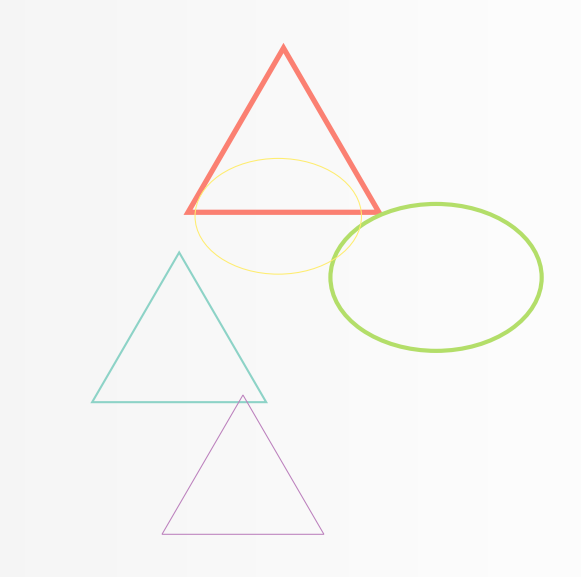[{"shape": "triangle", "thickness": 1, "radius": 0.86, "center": [0.308, 0.389]}, {"shape": "triangle", "thickness": 2.5, "radius": 0.95, "center": [0.488, 0.726]}, {"shape": "oval", "thickness": 2, "radius": 0.91, "center": [0.75, 0.519]}, {"shape": "triangle", "thickness": 0.5, "radius": 0.8, "center": [0.418, 0.154]}, {"shape": "oval", "thickness": 0.5, "radius": 0.72, "center": [0.479, 0.625]}]